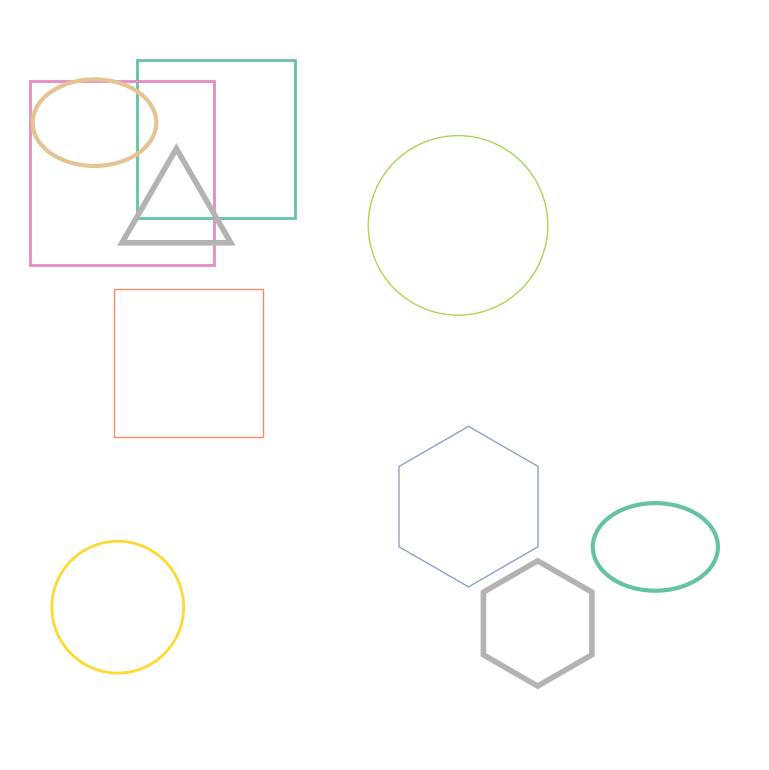[{"shape": "square", "thickness": 1, "radius": 0.51, "center": [0.281, 0.819]}, {"shape": "oval", "thickness": 1.5, "radius": 0.41, "center": [0.851, 0.29]}, {"shape": "square", "thickness": 0.5, "radius": 0.48, "center": [0.245, 0.528]}, {"shape": "hexagon", "thickness": 0.5, "radius": 0.52, "center": [0.608, 0.342]}, {"shape": "square", "thickness": 1, "radius": 0.6, "center": [0.158, 0.775]}, {"shape": "circle", "thickness": 0.5, "radius": 0.58, "center": [0.595, 0.707]}, {"shape": "circle", "thickness": 1, "radius": 0.43, "center": [0.153, 0.211]}, {"shape": "oval", "thickness": 1.5, "radius": 0.4, "center": [0.123, 0.841]}, {"shape": "hexagon", "thickness": 2, "radius": 0.41, "center": [0.698, 0.19]}, {"shape": "triangle", "thickness": 2, "radius": 0.41, "center": [0.229, 0.725]}]